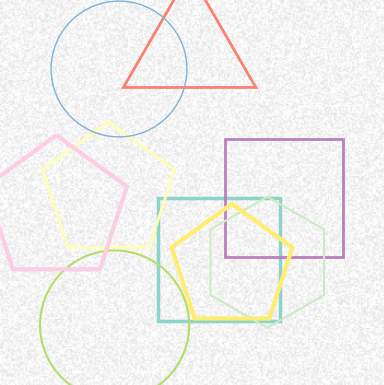[{"shape": "square", "thickness": 2.5, "radius": 0.79, "center": [0.568, 0.326]}, {"shape": "pentagon", "thickness": 2, "radius": 0.9, "center": [0.282, 0.503]}, {"shape": "triangle", "thickness": 2, "radius": 0.99, "center": [0.493, 0.872]}, {"shape": "circle", "thickness": 1, "radius": 0.88, "center": [0.309, 0.821]}, {"shape": "circle", "thickness": 1.5, "radius": 0.97, "center": [0.298, 0.156]}, {"shape": "pentagon", "thickness": 3, "radius": 0.96, "center": [0.147, 0.456]}, {"shape": "square", "thickness": 2, "radius": 0.77, "center": [0.737, 0.486]}, {"shape": "hexagon", "thickness": 1.5, "radius": 0.85, "center": [0.694, 0.319]}, {"shape": "pentagon", "thickness": 3, "radius": 0.82, "center": [0.602, 0.306]}]